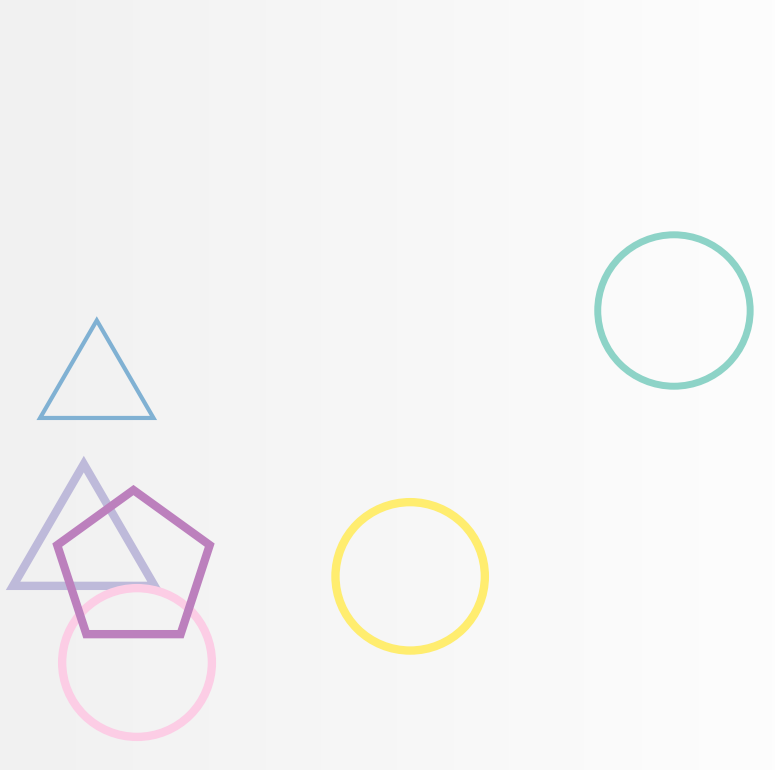[{"shape": "circle", "thickness": 2.5, "radius": 0.49, "center": [0.87, 0.597]}, {"shape": "triangle", "thickness": 3, "radius": 0.53, "center": [0.108, 0.292]}, {"shape": "triangle", "thickness": 1.5, "radius": 0.42, "center": [0.125, 0.499]}, {"shape": "circle", "thickness": 3, "radius": 0.48, "center": [0.177, 0.14]}, {"shape": "pentagon", "thickness": 3, "radius": 0.52, "center": [0.172, 0.26]}, {"shape": "circle", "thickness": 3, "radius": 0.48, "center": [0.529, 0.251]}]